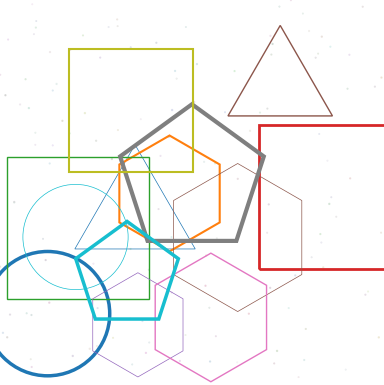[{"shape": "triangle", "thickness": 0.5, "radius": 0.9, "center": [0.351, 0.444]}, {"shape": "circle", "thickness": 2.5, "radius": 0.81, "center": [0.124, 0.185]}, {"shape": "hexagon", "thickness": 1.5, "radius": 0.75, "center": [0.44, 0.498]}, {"shape": "square", "thickness": 1, "radius": 0.92, "center": [0.202, 0.408]}, {"shape": "square", "thickness": 2, "radius": 0.93, "center": [0.86, 0.487]}, {"shape": "hexagon", "thickness": 0.5, "radius": 0.68, "center": [0.358, 0.156]}, {"shape": "triangle", "thickness": 1, "radius": 0.78, "center": [0.728, 0.777]}, {"shape": "hexagon", "thickness": 0.5, "radius": 0.96, "center": [0.617, 0.383]}, {"shape": "hexagon", "thickness": 1, "radius": 0.83, "center": [0.548, 0.175]}, {"shape": "pentagon", "thickness": 3, "radius": 0.98, "center": [0.499, 0.533]}, {"shape": "square", "thickness": 1.5, "radius": 0.8, "center": [0.34, 0.712]}, {"shape": "circle", "thickness": 0.5, "radius": 0.68, "center": [0.196, 0.384]}, {"shape": "pentagon", "thickness": 2.5, "radius": 0.7, "center": [0.33, 0.285]}]